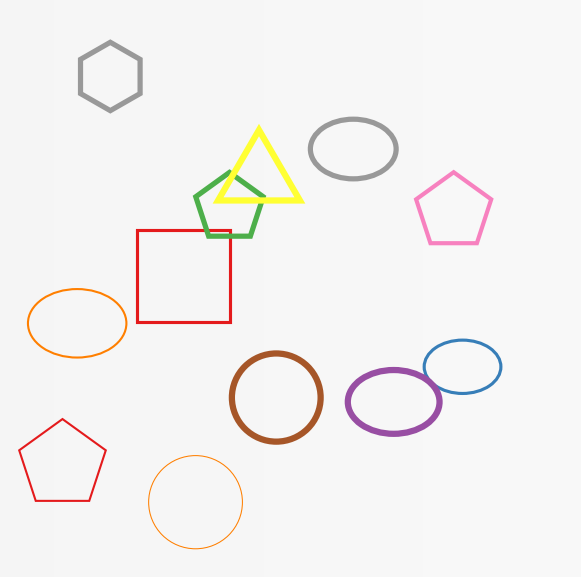[{"shape": "square", "thickness": 1.5, "radius": 0.4, "center": [0.316, 0.522]}, {"shape": "pentagon", "thickness": 1, "radius": 0.39, "center": [0.108, 0.195]}, {"shape": "oval", "thickness": 1.5, "radius": 0.33, "center": [0.796, 0.364]}, {"shape": "pentagon", "thickness": 2.5, "radius": 0.31, "center": [0.395, 0.64]}, {"shape": "oval", "thickness": 3, "radius": 0.39, "center": [0.677, 0.303]}, {"shape": "oval", "thickness": 1, "radius": 0.42, "center": [0.133, 0.439]}, {"shape": "circle", "thickness": 0.5, "radius": 0.4, "center": [0.336, 0.13]}, {"shape": "triangle", "thickness": 3, "radius": 0.41, "center": [0.446, 0.693]}, {"shape": "circle", "thickness": 3, "radius": 0.38, "center": [0.475, 0.311]}, {"shape": "pentagon", "thickness": 2, "radius": 0.34, "center": [0.781, 0.633]}, {"shape": "hexagon", "thickness": 2.5, "radius": 0.3, "center": [0.19, 0.867]}, {"shape": "oval", "thickness": 2.5, "radius": 0.37, "center": [0.608, 0.741]}]